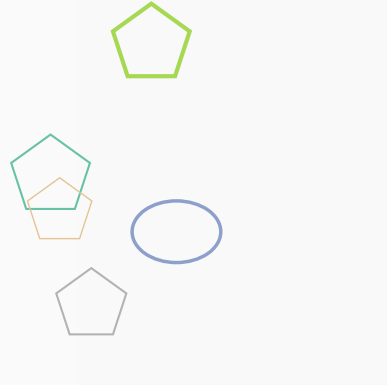[{"shape": "pentagon", "thickness": 1.5, "radius": 0.53, "center": [0.13, 0.544]}, {"shape": "oval", "thickness": 2.5, "radius": 0.57, "center": [0.455, 0.398]}, {"shape": "pentagon", "thickness": 3, "radius": 0.52, "center": [0.391, 0.886]}, {"shape": "pentagon", "thickness": 1, "radius": 0.44, "center": [0.154, 0.451]}, {"shape": "pentagon", "thickness": 1.5, "radius": 0.48, "center": [0.236, 0.208]}]